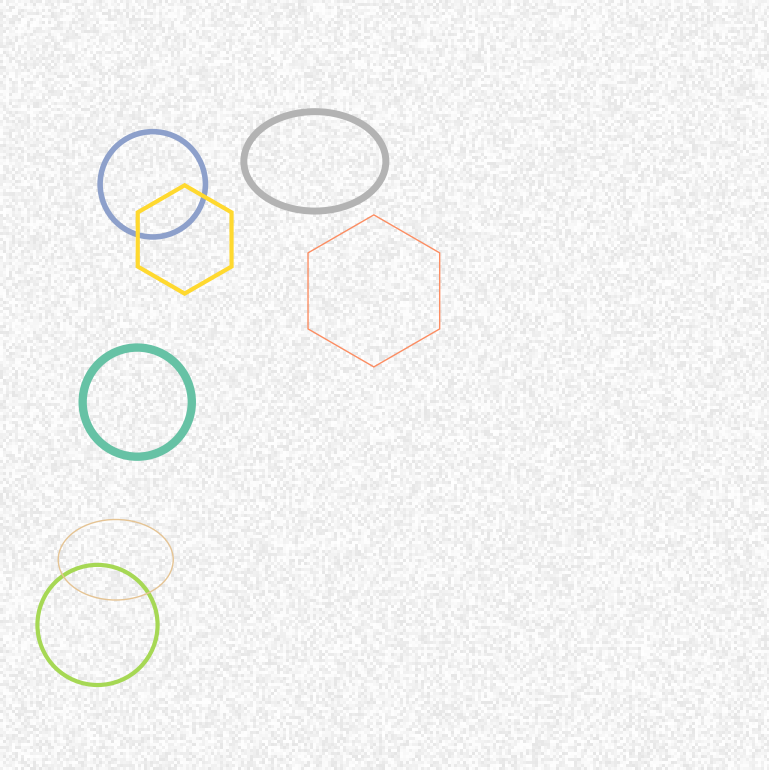[{"shape": "circle", "thickness": 3, "radius": 0.35, "center": [0.178, 0.478]}, {"shape": "hexagon", "thickness": 0.5, "radius": 0.49, "center": [0.486, 0.622]}, {"shape": "circle", "thickness": 2, "radius": 0.34, "center": [0.198, 0.761]}, {"shape": "circle", "thickness": 1.5, "radius": 0.39, "center": [0.127, 0.188]}, {"shape": "hexagon", "thickness": 1.5, "radius": 0.35, "center": [0.24, 0.689]}, {"shape": "oval", "thickness": 0.5, "radius": 0.37, "center": [0.15, 0.273]}, {"shape": "oval", "thickness": 2.5, "radius": 0.46, "center": [0.409, 0.79]}]